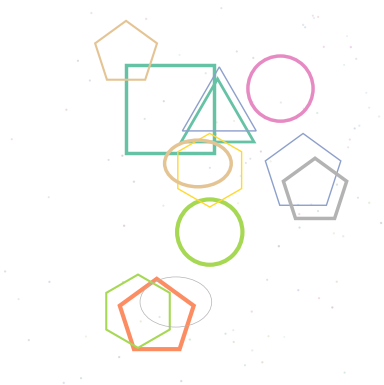[{"shape": "square", "thickness": 2.5, "radius": 0.57, "center": [0.442, 0.717]}, {"shape": "triangle", "thickness": 2, "radius": 0.55, "center": [0.565, 0.686]}, {"shape": "pentagon", "thickness": 3, "radius": 0.5, "center": [0.407, 0.175]}, {"shape": "pentagon", "thickness": 1, "radius": 0.52, "center": [0.787, 0.55]}, {"shape": "triangle", "thickness": 1, "radius": 0.55, "center": [0.57, 0.715]}, {"shape": "circle", "thickness": 2.5, "radius": 0.42, "center": [0.729, 0.77]}, {"shape": "hexagon", "thickness": 1.5, "radius": 0.48, "center": [0.358, 0.192]}, {"shape": "circle", "thickness": 3, "radius": 0.42, "center": [0.545, 0.397]}, {"shape": "hexagon", "thickness": 1, "radius": 0.48, "center": [0.545, 0.558]}, {"shape": "oval", "thickness": 2.5, "radius": 0.43, "center": [0.514, 0.575]}, {"shape": "pentagon", "thickness": 1.5, "radius": 0.42, "center": [0.327, 0.861]}, {"shape": "oval", "thickness": 0.5, "radius": 0.47, "center": [0.457, 0.216]}, {"shape": "pentagon", "thickness": 2.5, "radius": 0.43, "center": [0.818, 0.503]}]